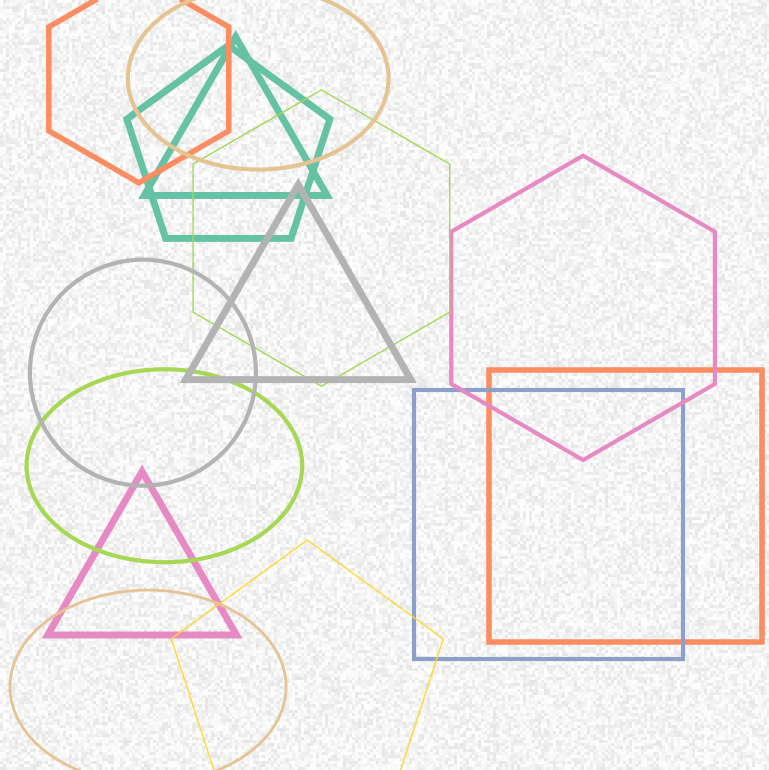[{"shape": "pentagon", "thickness": 2.5, "radius": 0.69, "center": [0.297, 0.803]}, {"shape": "triangle", "thickness": 2.5, "radius": 0.69, "center": [0.306, 0.815]}, {"shape": "hexagon", "thickness": 2, "radius": 0.67, "center": [0.18, 0.898]}, {"shape": "square", "thickness": 2, "radius": 0.88, "center": [0.812, 0.343]}, {"shape": "square", "thickness": 1.5, "radius": 0.87, "center": [0.712, 0.319]}, {"shape": "hexagon", "thickness": 1.5, "radius": 0.99, "center": [0.757, 0.6]}, {"shape": "triangle", "thickness": 2.5, "radius": 0.71, "center": [0.185, 0.246]}, {"shape": "hexagon", "thickness": 0.5, "radius": 0.96, "center": [0.417, 0.691]}, {"shape": "oval", "thickness": 1.5, "radius": 0.89, "center": [0.213, 0.395]}, {"shape": "pentagon", "thickness": 0.5, "radius": 0.93, "center": [0.399, 0.113]}, {"shape": "oval", "thickness": 1.5, "radius": 0.85, "center": [0.335, 0.898]}, {"shape": "oval", "thickness": 1, "radius": 0.9, "center": [0.192, 0.108]}, {"shape": "triangle", "thickness": 2.5, "radius": 0.84, "center": [0.387, 0.591]}, {"shape": "circle", "thickness": 1.5, "radius": 0.73, "center": [0.186, 0.516]}]